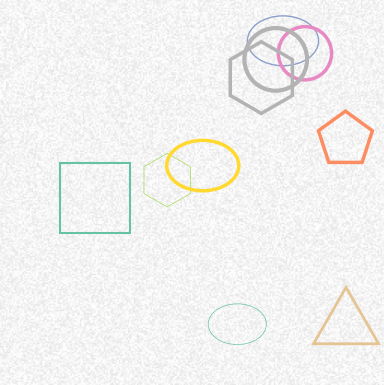[{"shape": "square", "thickness": 1.5, "radius": 0.45, "center": [0.248, 0.485]}, {"shape": "oval", "thickness": 0.5, "radius": 0.38, "center": [0.616, 0.158]}, {"shape": "pentagon", "thickness": 2.5, "radius": 0.37, "center": [0.897, 0.638]}, {"shape": "oval", "thickness": 1, "radius": 0.46, "center": [0.735, 0.894]}, {"shape": "circle", "thickness": 2.5, "radius": 0.35, "center": [0.792, 0.862]}, {"shape": "hexagon", "thickness": 0.5, "radius": 0.35, "center": [0.434, 0.532]}, {"shape": "oval", "thickness": 2.5, "radius": 0.47, "center": [0.527, 0.57]}, {"shape": "triangle", "thickness": 2, "radius": 0.49, "center": [0.899, 0.156]}, {"shape": "circle", "thickness": 3, "radius": 0.41, "center": [0.716, 0.846]}, {"shape": "hexagon", "thickness": 2.5, "radius": 0.47, "center": [0.679, 0.799]}]